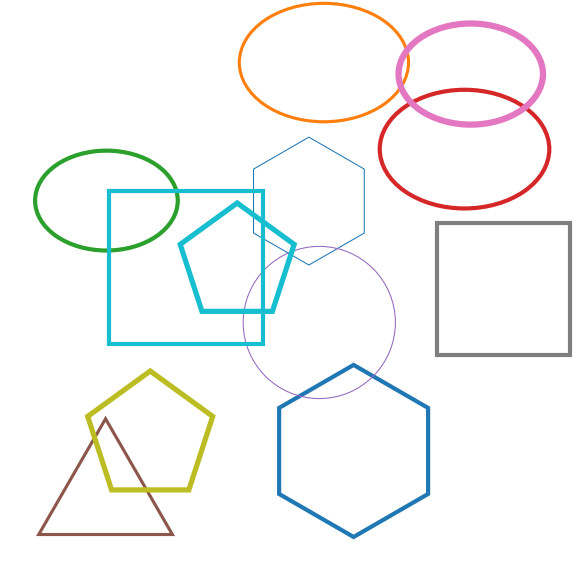[{"shape": "hexagon", "thickness": 2, "radius": 0.74, "center": [0.612, 0.218]}, {"shape": "hexagon", "thickness": 0.5, "radius": 0.55, "center": [0.535, 0.651]}, {"shape": "oval", "thickness": 1.5, "radius": 0.73, "center": [0.561, 0.891]}, {"shape": "oval", "thickness": 2, "radius": 0.62, "center": [0.184, 0.652]}, {"shape": "oval", "thickness": 2, "radius": 0.73, "center": [0.804, 0.741]}, {"shape": "circle", "thickness": 0.5, "radius": 0.66, "center": [0.553, 0.441]}, {"shape": "triangle", "thickness": 1.5, "radius": 0.67, "center": [0.183, 0.14]}, {"shape": "oval", "thickness": 3, "radius": 0.63, "center": [0.815, 0.871]}, {"shape": "square", "thickness": 2, "radius": 0.57, "center": [0.872, 0.499]}, {"shape": "pentagon", "thickness": 2.5, "radius": 0.57, "center": [0.26, 0.243]}, {"shape": "pentagon", "thickness": 2.5, "radius": 0.52, "center": [0.411, 0.544]}, {"shape": "square", "thickness": 2, "radius": 0.66, "center": [0.322, 0.536]}]